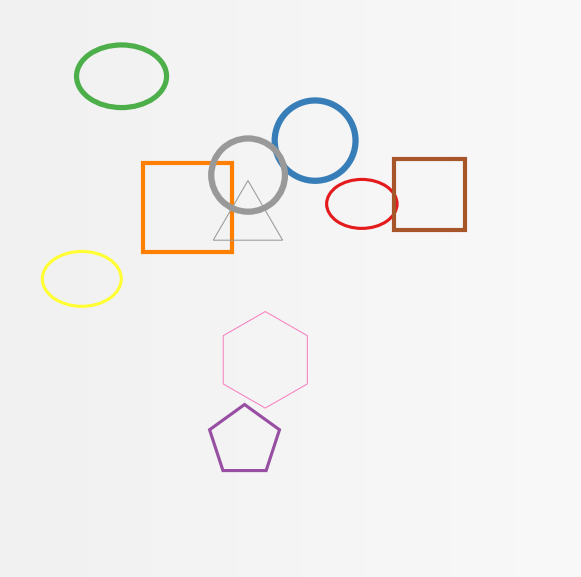[{"shape": "oval", "thickness": 1.5, "radius": 0.3, "center": [0.623, 0.646]}, {"shape": "circle", "thickness": 3, "radius": 0.35, "center": [0.542, 0.756]}, {"shape": "oval", "thickness": 2.5, "radius": 0.39, "center": [0.209, 0.867]}, {"shape": "pentagon", "thickness": 1.5, "radius": 0.32, "center": [0.421, 0.235]}, {"shape": "square", "thickness": 2, "radius": 0.39, "center": [0.323, 0.64]}, {"shape": "oval", "thickness": 1.5, "radius": 0.34, "center": [0.141, 0.516]}, {"shape": "square", "thickness": 2, "radius": 0.3, "center": [0.739, 0.662]}, {"shape": "hexagon", "thickness": 0.5, "radius": 0.42, "center": [0.456, 0.376]}, {"shape": "triangle", "thickness": 0.5, "radius": 0.34, "center": [0.427, 0.618]}, {"shape": "circle", "thickness": 3, "radius": 0.32, "center": [0.427, 0.696]}]